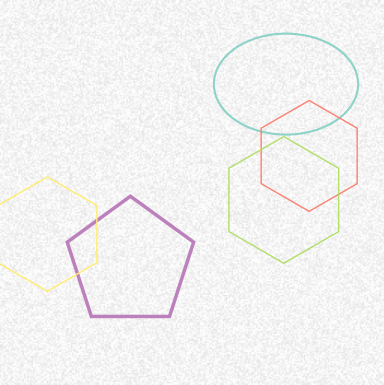[{"shape": "oval", "thickness": 1.5, "radius": 0.94, "center": [0.743, 0.781]}, {"shape": "hexagon", "thickness": 1, "radius": 0.72, "center": [0.803, 0.595]}, {"shape": "hexagon", "thickness": 1, "radius": 0.82, "center": [0.737, 0.481]}, {"shape": "pentagon", "thickness": 2.5, "radius": 0.86, "center": [0.339, 0.318]}, {"shape": "hexagon", "thickness": 1, "radius": 0.74, "center": [0.123, 0.392]}]